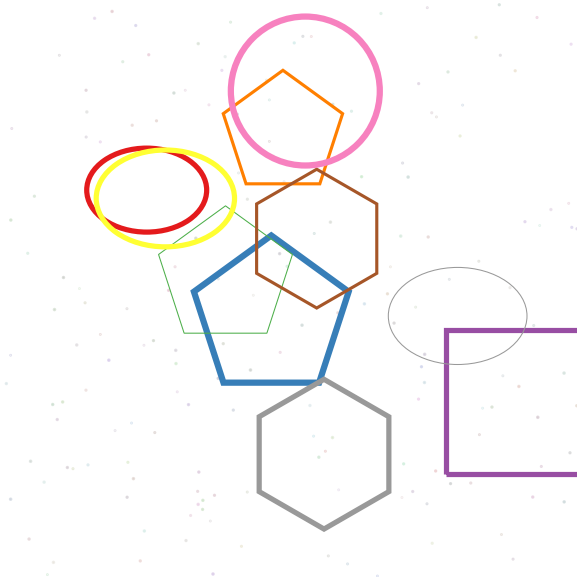[{"shape": "oval", "thickness": 2.5, "radius": 0.52, "center": [0.254, 0.67]}, {"shape": "pentagon", "thickness": 3, "radius": 0.7, "center": [0.47, 0.45]}, {"shape": "pentagon", "thickness": 0.5, "radius": 0.61, "center": [0.39, 0.521]}, {"shape": "square", "thickness": 2.5, "radius": 0.62, "center": [0.896, 0.303]}, {"shape": "pentagon", "thickness": 1.5, "radius": 0.54, "center": [0.49, 0.769]}, {"shape": "oval", "thickness": 2.5, "radius": 0.6, "center": [0.286, 0.656]}, {"shape": "hexagon", "thickness": 1.5, "radius": 0.6, "center": [0.548, 0.586]}, {"shape": "circle", "thickness": 3, "radius": 0.64, "center": [0.529, 0.842]}, {"shape": "hexagon", "thickness": 2.5, "radius": 0.65, "center": [0.561, 0.213]}, {"shape": "oval", "thickness": 0.5, "radius": 0.6, "center": [0.792, 0.452]}]